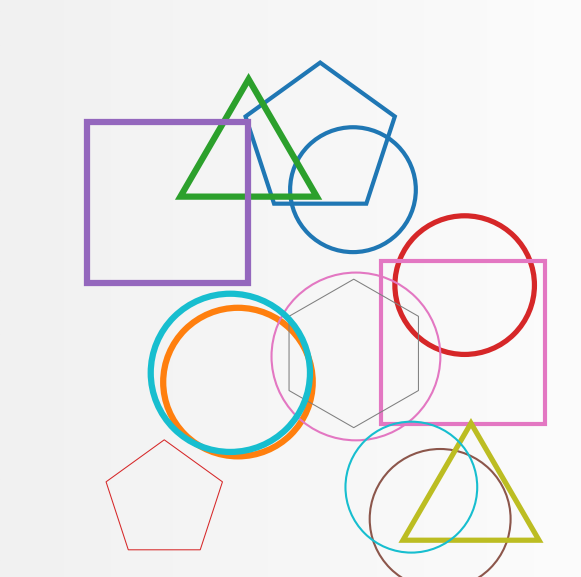[{"shape": "pentagon", "thickness": 2, "radius": 0.68, "center": [0.551, 0.756]}, {"shape": "circle", "thickness": 2, "radius": 0.54, "center": [0.607, 0.671]}, {"shape": "circle", "thickness": 3, "radius": 0.64, "center": [0.409, 0.338]}, {"shape": "triangle", "thickness": 3, "radius": 0.68, "center": [0.428, 0.726]}, {"shape": "pentagon", "thickness": 0.5, "radius": 0.53, "center": [0.283, 0.132]}, {"shape": "circle", "thickness": 2.5, "radius": 0.6, "center": [0.799, 0.505]}, {"shape": "square", "thickness": 3, "radius": 0.69, "center": [0.289, 0.648]}, {"shape": "circle", "thickness": 1, "radius": 0.61, "center": [0.757, 0.1]}, {"shape": "circle", "thickness": 1, "radius": 0.73, "center": [0.612, 0.382]}, {"shape": "square", "thickness": 2, "radius": 0.71, "center": [0.796, 0.407]}, {"shape": "hexagon", "thickness": 0.5, "radius": 0.64, "center": [0.609, 0.387]}, {"shape": "triangle", "thickness": 2.5, "radius": 0.68, "center": [0.81, 0.131]}, {"shape": "circle", "thickness": 1, "radius": 0.57, "center": [0.708, 0.156]}, {"shape": "circle", "thickness": 3, "radius": 0.68, "center": [0.396, 0.354]}]